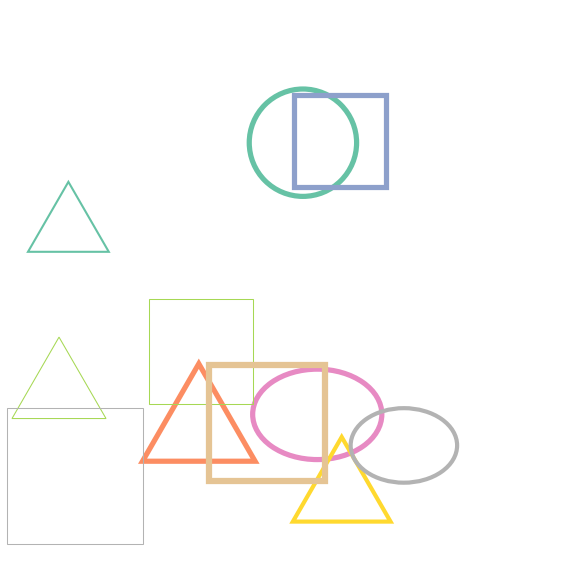[{"shape": "circle", "thickness": 2.5, "radius": 0.46, "center": [0.525, 0.752]}, {"shape": "triangle", "thickness": 1, "radius": 0.4, "center": [0.118, 0.603]}, {"shape": "triangle", "thickness": 2.5, "radius": 0.56, "center": [0.344, 0.257]}, {"shape": "square", "thickness": 2.5, "radius": 0.4, "center": [0.589, 0.755]}, {"shape": "oval", "thickness": 2.5, "radius": 0.56, "center": [0.549, 0.282]}, {"shape": "triangle", "thickness": 0.5, "radius": 0.47, "center": [0.102, 0.321]}, {"shape": "square", "thickness": 0.5, "radius": 0.45, "center": [0.348, 0.39]}, {"shape": "triangle", "thickness": 2, "radius": 0.49, "center": [0.592, 0.145]}, {"shape": "square", "thickness": 3, "radius": 0.5, "center": [0.462, 0.266]}, {"shape": "oval", "thickness": 2, "radius": 0.46, "center": [0.699, 0.228]}, {"shape": "square", "thickness": 0.5, "radius": 0.59, "center": [0.13, 0.176]}]